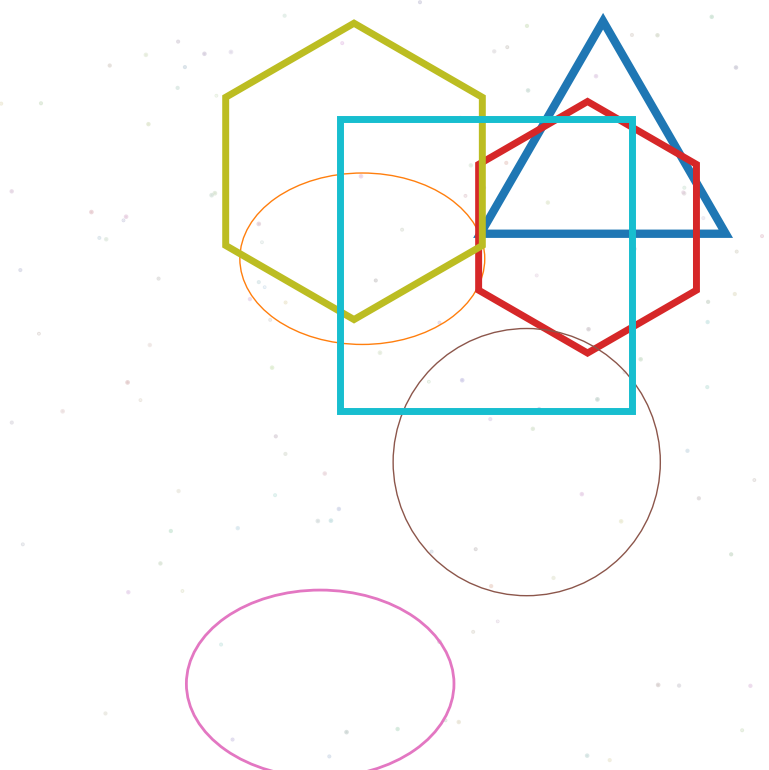[{"shape": "triangle", "thickness": 3, "radius": 0.92, "center": [0.783, 0.788]}, {"shape": "oval", "thickness": 0.5, "radius": 0.8, "center": [0.471, 0.664]}, {"shape": "hexagon", "thickness": 2.5, "radius": 0.82, "center": [0.763, 0.705]}, {"shape": "circle", "thickness": 0.5, "radius": 0.87, "center": [0.684, 0.4]}, {"shape": "oval", "thickness": 1, "radius": 0.87, "center": [0.416, 0.112]}, {"shape": "hexagon", "thickness": 2.5, "radius": 0.96, "center": [0.46, 0.777]}, {"shape": "square", "thickness": 2.5, "radius": 0.95, "center": [0.631, 0.656]}]